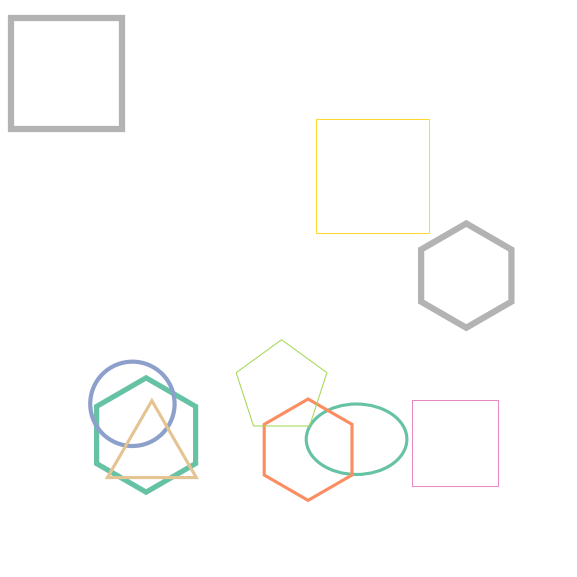[{"shape": "hexagon", "thickness": 2.5, "radius": 0.49, "center": [0.253, 0.246]}, {"shape": "oval", "thickness": 1.5, "radius": 0.44, "center": [0.617, 0.239]}, {"shape": "hexagon", "thickness": 1.5, "radius": 0.44, "center": [0.534, 0.22]}, {"shape": "circle", "thickness": 2, "radius": 0.37, "center": [0.229, 0.3]}, {"shape": "square", "thickness": 0.5, "radius": 0.37, "center": [0.787, 0.231]}, {"shape": "pentagon", "thickness": 0.5, "radius": 0.41, "center": [0.488, 0.328]}, {"shape": "square", "thickness": 0.5, "radius": 0.49, "center": [0.645, 0.694]}, {"shape": "triangle", "thickness": 1.5, "radius": 0.44, "center": [0.263, 0.217]}, {"shape": "hexagon", "thickness": 3, "radius": 0.45, "center": [0.807, 0.522]}, {"shape": "square", "thickness": 3, "radius": 0.48, "center": [0.115, 0.873]}]